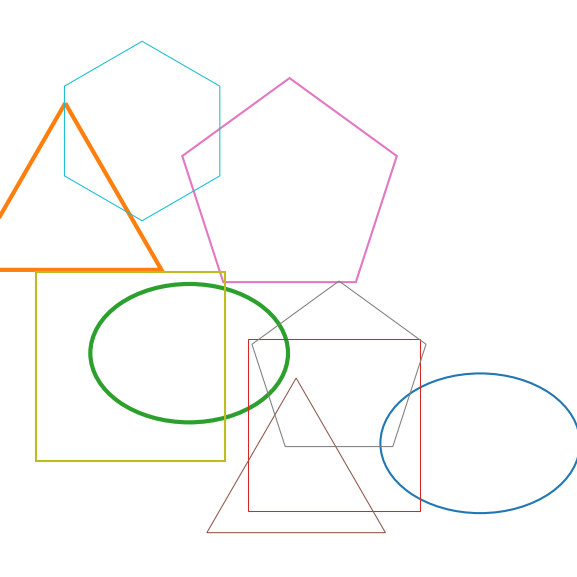[{"shape": "oval", "thickness": 1, "radius": 0.86, "center": [0.831, 0.232]}, {"shape": "triangle", "thickness": 2, "radius": 0.96, "center": [0.113, 0.628]}, {"shape": "oval", "thickness": 2, "radius": 0.86, "center": [0.328, 0.388]}, {"shape": "square", "thickness": 0.5, "radius": 0.74, "center": [0.579, 0.263]}, {"shape": "triangle", "thickness": 0.5, "radius": 0.89, "center": [0.513, 0.166]}, {"shape": "pentagon", "thickness": 1, "radius": 0.98, "center": [0.501, 0.669]}, {"shape": "pentagon", "thickness": 0.5, "radius": 0.79, "center": [0.587, 0.354]}, {"shape": "square", "thickness": 1, "radius": 0.82, "center": [0.226, 0.365]}, {"shape": "hexagon", "thickness": 0.5, "radius": 0.78, "center": [0.246, 0.772]}]